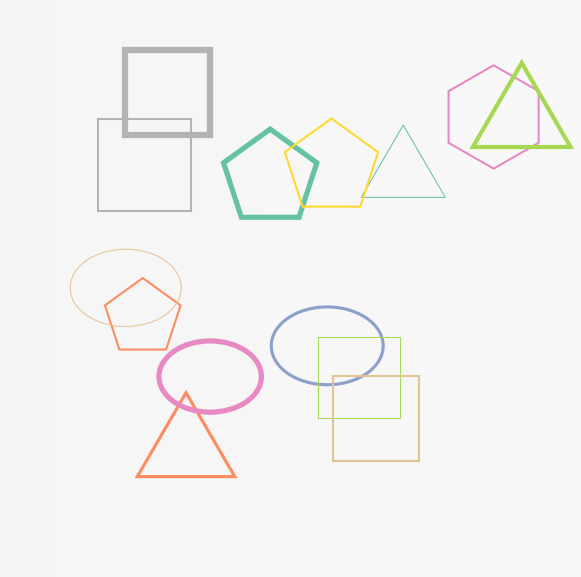[{"shape": "pentagon", "thickness": 2.5, "radius": 0.42, "center": [0.465, 0.691]}, {"shape": "triangle", "thickness": 0.5, "radius": 0.42, "center": [0.694, 0.699]}, {"shape": "triangle", "thickness": 1.5, "radius": 0.48, "center": [0.32, 0.222]}, {"shape": "pentagon", "thickness": 1, "radius": 0.34, "center": [0.246, 0.449]}, {"shape": "oval", "thickness": 1.5, "radius": 0.48, "center": [0.563, 0.4]}, {"shape": "oval", "thickness": 2.5, "radius": 0.44, "center": [0.362, 0.347]}, {"shape": "hexagon", "thickness": 1, "radius": 0.45, "center": [0.849, 0.797]}, {"shape": "triangle", "thickness": 2, "radius": 0.49, "center": [0.898, 0.793]}, {"shape": "square", "thickness": 0.5, "radius": 0.35, "center": [0.618, 0.345]}, {"shape": "pentagon", "thickness": 1, "radius": 0.42, "center": [0.57, 0.71]}, {"shape": "square", "thickness": 1, "radius": 0.37, "center": [0.647, 0.275]}, {"shape": "oval", "thickness": 0.5, "radius": 0.48, "center": [0.216, 0.501]}, {"shape": "square", "thickness": 1, "radius": 0.4, "center": [0.249, 0.714]}, {"shape": "square", "thickness": 3, "radius": 0.36, "center": [0.288, 0.839]}]